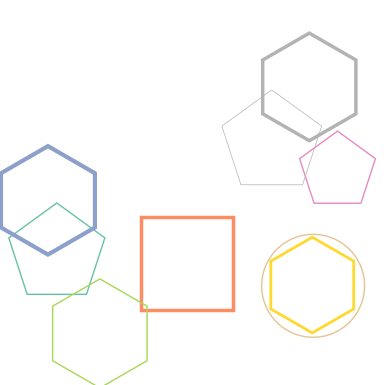[{"shape": "pentagon", "thickness": 1, "radius": 0.66, "center": [0.148, 0.342]}, {"shape": "square", "thickness": 2.5, "radius": 0.6, "center": [0.486, 0.316]}, {"shape": "hexagon", "thickness": 3, "radius": 0.7, "center": [0.125, 0.48]}, {"shape": "pentagon", "thickness": 1, "radius": 0.52, "center": [0.877, 0.556]}, {"shape": "hexagon", "thickness": 1, "radius": 0.71, "center": [0.259, 0.134]}, {"shape": "hexagon", "thickness": 2, "radius": 0.62, "center": [0.811, 0.26]}, {"shape": "circle", "thickness": 1, "radius": 0.67, "center": [0.813, 0.258]}, {"shape": "hexagon", "thickness": 2.5, "radius": 0.7, "center": [0.803, 0.774]}, {"shape": "pentagon", "thickness": 0.5, "radius": 0.68, "center": [0.706, 0.63]}]